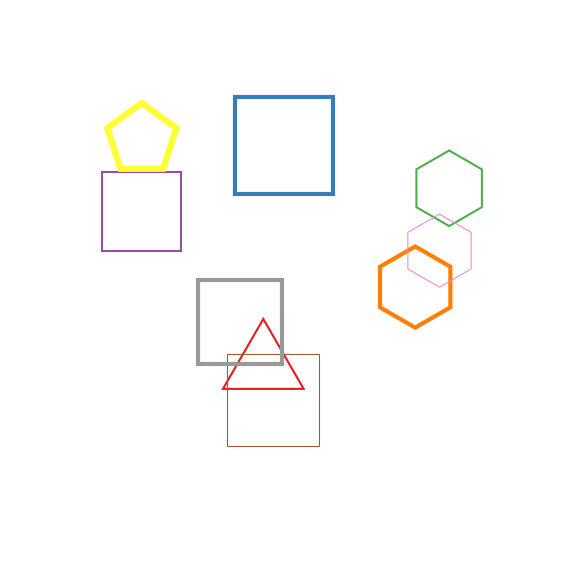[{"shape": "triangle", "thickness": 1, "radius": 0.4, "center": [0.456, 0.366]}, {"shape": "square", "thickness": 2, "radius": 0.42, "center": [0.492, 0.747]}, {"shape": "hexagon", "thickness": 1, "radius": 0.33, "center": [0.778, 0.673]}, {"shape": "square", "thickness": 1, "radius": 0.34, "center": [0.245, 0.632]}, {"shape": "hexagon", "thickness": 2, "radius": 0.35, "center": [0.719, 0.502]}, {"shape": "pentagon", "thickness": 3, "radius": 0.31, "center": [0.246, 0.758]}, {"shape": "square", "thickness": 0.5, "radius": 0.4, "center": [0.473, 0.306]}, {"shape": "hexagon", "thickness": 0.5, "radius": 0.32, "center": [0.761, 0.565]}, {"shape": "square", "thickness": 2, "radius": 0.36, "center": [0.416, 0.441]}]